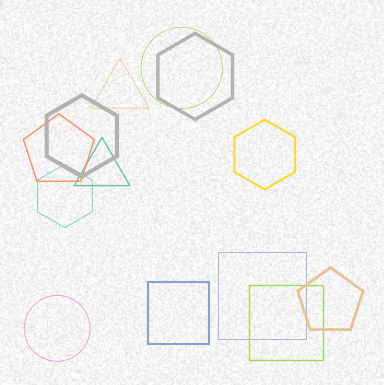[{"shape": "triangle", "thickness": 1, "radius": 0.42, "center": [0.265, 0.56]}, {"shape": "hexagon", "thickness": 0.5, "radius": 0.41, "center": [0.168, 0.491]}, {"shape": "pentagon", "thickness": 1, "radius": 0.48, "center": [0.153, 0.608]}, {"shape": "square", "thickness": 0.5, "radius": 0.57, "center": [0.68, 0.232]}, {"shape": "square", "thickness": 1.5, "radius": 0.4, "center": [0.464, 0.188]}, {"shape": "circle", "thickness": 0.5, "radius": 0.43, "center": [0.149, 0.147]}, {"shape": "square", "thickness": 1, "radius": 0.49, "center": [0.743, 0.161]}, {"shape": "circle", "thickness": 0.5, "radius": 0.53, "center": [0.472, 0.824]}, {"shape": "hexagon", "thickness": 1.5, "radius": 0.45, "center": [0.688, 0.599]}, {"shape": "triangle", "thickness": 0.5, "radius": 0.43, "center": [0.312, 0.763]}, {"shape": "pentagon", "thickness": 2, "radius": 0.45, "center": [0.858, 0.216]}, {"shape": "hexagon", "thickness": 2.5, "radius": 0.56, "center": [0.507, 0.802]}, {"shape": "hexagon", "thickness": 3, "radius": 0.53, "center": [0.213, 0.647]}]